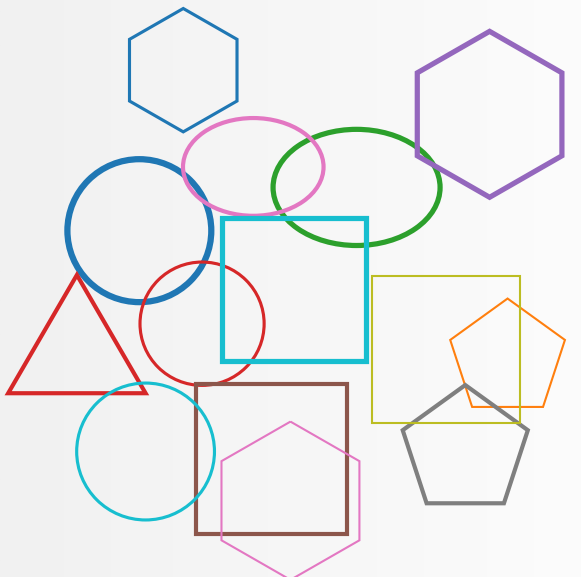[{"shape": "circle", "thickness": 3, "radius": 0.62, "center": [0.24, 0.6]}, {"shape": "hexagon", "thickness": 1.5, "radius": 0.53, "center": [0.315, 0.878]}, {"shape": "pentagon", "thickness": 1, "radius": 0.52, "center": [0.873, 0.378]}, {"shape": "oval", "thickness": 2.5, "radius": 0.72, "center": [0.613, 0.675]}, {"shape": "circle", "thickness": 1.5, "radius": 0.53, "center": [0.348, 0.439]}, {"shape": "triangle", "thickness": 2, "radius": 0.68, "center": [0.132, 0.386]}, {"shape": "hexagon", "thickness": 2.5, "radius": 0.72, "center": [0.842, 0.801]}, {"shape": "square", "thickness": 2, "radius": 0.65, "center": [0.467, 0.204]}, {"shape": "hexagon", "thickness": 1, "radius": 0.69, "center": [0.5, 0.132]}, {"shape": "oval", "thickness": 2, "radius": 0.6, "center": [0.436, 0.71]}, {"shape": "pentagon", "thickness": 2, "radius": 0.57, "center": [0.8, 0.219]}, {"shape": "square", "thickness": 1, "radius": 0.64, "center": [0.768, 0.395]}, {"shape": "square", "thickness": 2.5, "radius": 0.62, "center": [0.506, 0.498]}, {"shape": "circle", "thickness": 1.5, "radius": 0.59, "center": [0.25, 0.217]}]